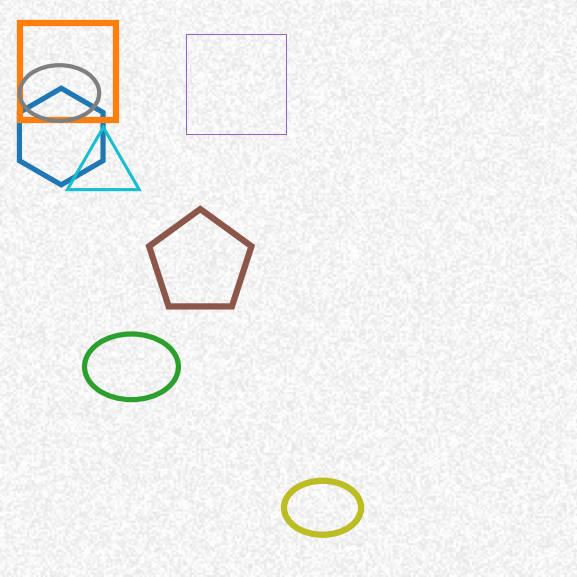[{"shape": "hexagon", "thickness": 2.5, "radius": 0.42, "center": [0.106, 0.763]}, {"shape": "square", "thickness": 3, "radius": 0.42, "center": [0.117, 0.875]}, {"shape": "oval", "thickness": 2.5, "radius": 0.41, "center": [0.228, 0.364]}, {"shape": "square", "thickness": 0.5, "radius": 0.43, "center": [0.409, 0.854]}, {"shape": "pentagon", "thickness": 3, "radius": 0.47, "center": [0.347, 0.544]}, {"shape": "oval", "thickness": 2, "radius": 0.34, "center": [0.103, 0.838]}, {"shape": "oval", "thickness": 3, "radius": 0.33, "center": [0.559, 0.12]}, {"shape": "triangle", "thickness": 1.5, "radius": 0.36, "center": [0.179, 0.707]}]